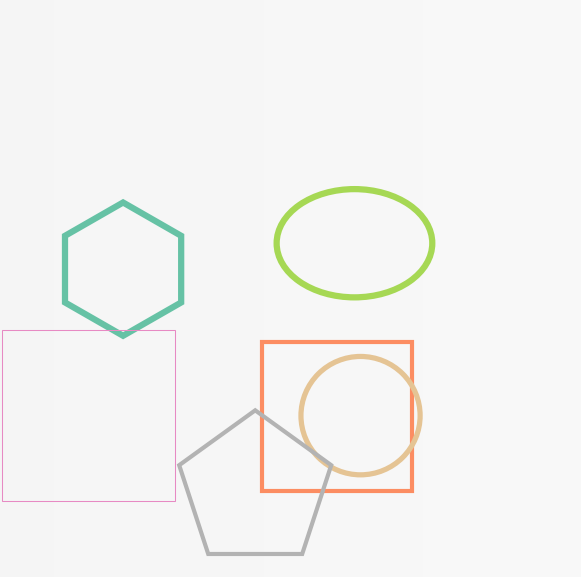[{"shape": "hexagon", "thickness": 3, "radius": 0.58, "center": [0.212, 0.533]}, {"shape": "square", "thickness": 2, "radius": 0.65, "center": [0.579, 0.278]}, {"shape": "square", "thickness": 0.5, "radius": 0.74, "center": [0.152, 0.28]}, {"shape": "oval", "thickness": 3, "radius": 0.67, "center": [0.61, 0.578]}, {"shape": "circle", "thickness": 2.5, "radius": 0.51, "center": [0.62, 0.279]}, {"shape": "pentagon", "thickness": 2, "radius": 0.69, "center": [0.439, 0.151]}]